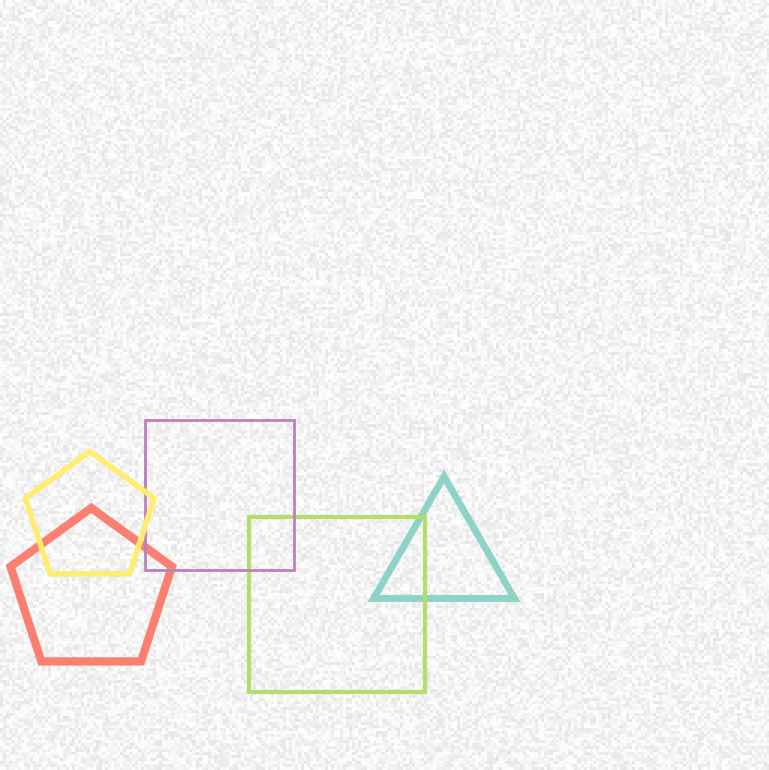[{"shape": "triangle", "thickness": 2.5, "radius": 0.53, "center": [0.577, 0.276]}, {"shape": "pentagon", "thickness": 3, "radius": 0.55, "center": [0.118, 0.23]}, {"shape": "square", "thickness": 1.5, "radius": 0.57, "center": [0.438, 0.215]}, {"shape": "square", "thickness": 1, "radius": 0.48, "center": [0.285, 0.357]}, {"shape": "pentagon", "thickness": 2, "radius": 0.44, "center": [0.117, 0.326]}]